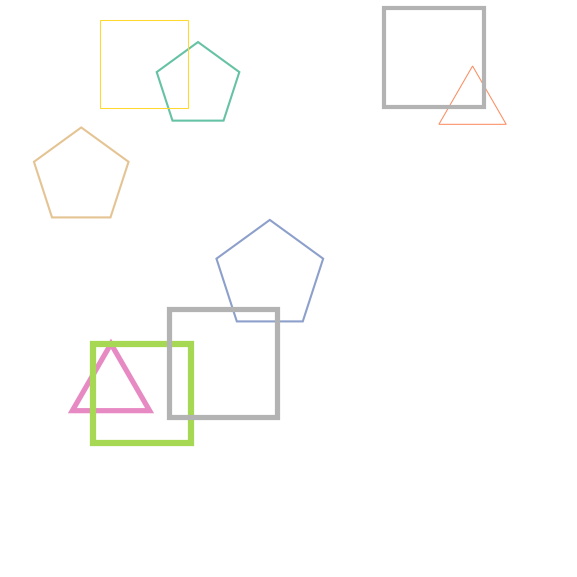[{"shape": "pentagon", "thickness": 1, "radius": 0.38, "center": [0.343, 0.851]}, {"shape": "triangle", "thickness": 0.5, "radius": 0.34, "center": [0.818, 0.818]}, {"shape": "pentagon", "thickness": 1, "radius": 0.49, "center": [0.467, 0.521]}, {"shape": "triangle", "thickness": 2.5, "radius": 0.39, "center": [0.192, 0.327]}, {"shape": "square", "thickness": 3, "radius": 0.43, "center": [0.245, 0.318]}, {"shape": "square", "thickness": 0.5, "radius": 0.38, "center": [0.25, 0.888]}, {"shape": "pentagon", "thickness": 1, "radius": 0.43, "center": [0.141, 0.692]}, {"shape": "square", "thickness": 2, "radius": 0.43, "center": [0.751, 0.899]}, {"shape": "square", "thickness": 2.5, "radius": 0.47, "center": [0.385, 0.37]}]